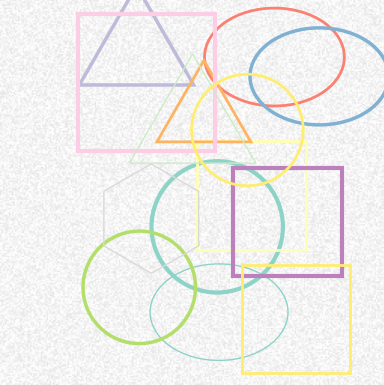[{"shape": "circle", "thickness": 3, "radius": 0.85, "center": [0.564, 0.411]}, {"shape": "oval", "thickness": 1, "radius": 0.9, "center": [0.569, 0.189]}, {"shape": "square", "thickness": 2, "radius": 0.71, "center": [0.654, 0.492]}, {"shape": "triangle", "thickness": 2.5, "radius": 0.86, "center": [0.355, 0.865]}, {"shape": "oval", "thickness": 2, "radius": 0.91, "center": [0.713, 0.852]}, {"shape": "oval", "thickness": 2.5, "radius": 0.9, "center": [0.829, 0.802]}, {"shape": "triangle", "thickness": 2, "radius": 0.7, "center": [0.53, 0.702]}, {"shape": "circle", "thickness": 2.5, "radius": 0.73, "center": [0.362, 0.254]}, {"shape": "square", "thickness": 3, "radius": 0.89, "center": [0.381, 0.786]}, {"shape": "hexagon", "thickness": 1, "radius": 0.71, "center": [0.393, 0.432]}, {"shape": "square", "thickness": 3, "radius": 0.7, "center": [0.746, 0.423]}, {"shape": "triangle", "thickness": 1, "radius": 0.95, "center": [0.5, 0.671]}, {"shape": "circle", "thickness": 2, "radius": 0.72, "center": [0.643, 0.662]}, {"shape": "square", "thickness": 2, "radius": 0.7, "center": [0.769, 0.172]}]